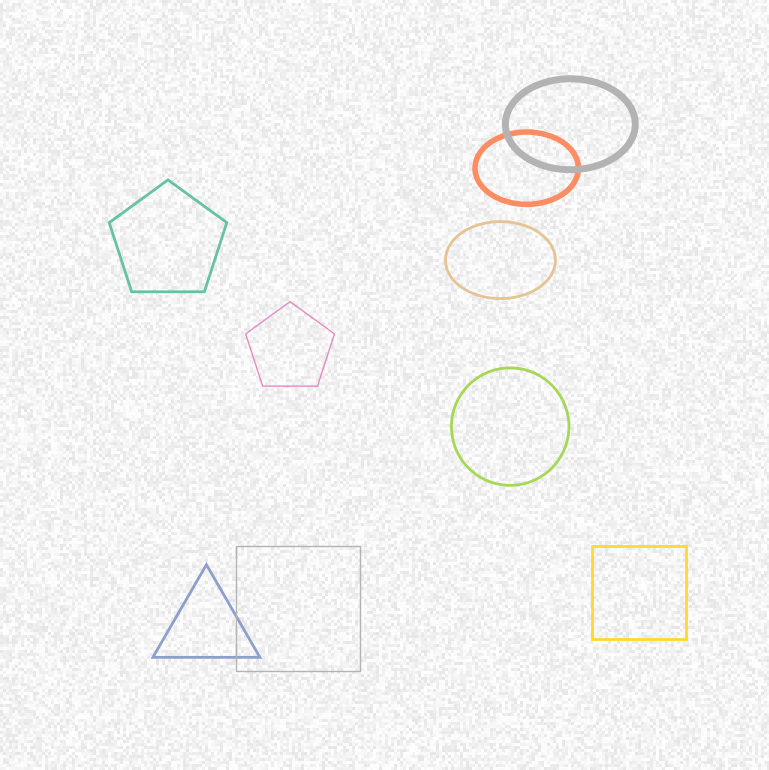[{"shape": "pentagon", "thickness": 1, "radius": 0.4, "center": [0.218, 0.686]}, {"shape": "oval", "thickness": 2, "radius": 0.34, "center": [0.684, 0.782]}, {"shape": "triangle", "thickness": 1, "radius": 0.4, "center": [0.268, 0.186]}, {"shape": "pentagon", "thickness": 0.5, "radius": 0.3, "center": [0.377, 0.548]}, {"shape": "circle", "thickness": 1, "radius": 0.38, "center": [0.663, 0.446]}, {"shape": "square", "thickness": 1, "radius": 0.3, "center": [0.83, 0.231]}, {"shape": "oval", "thickness": 1, "radius": 0.36, "center": [0.65, 0.662]}, {"shape": "oval", "thickness": 2.5, "radius": 0.42, "center": [0.741, 0.839]}, {"shape": "square", "thickness": 0.5, "radius": 0.4, "center": [0.387, 0.21]}]